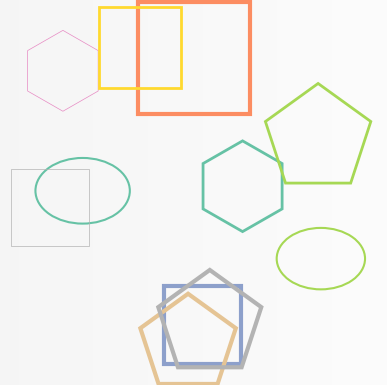[{"shape": "oval", "thickness": 1.5, "radius": 0.61, "center": [0.213, 0.504]}, {"shape": "hexagon", "thickness": 2, "radius": 0.59, "center": [0.626, 0.516]}, {"shape": "square", "thickness": 3, "radius": 0.72, "center": [0.501, 0.849]}, {"shape": "square", "thickness": 3, "radius": 0.5, "center": [0.522, 0.156]}, {"shape": "hexagon", "thickness": 0.5, "radius": 0.53, "center": [0.162, 0.816]}, {"shape": "pentagon", "thickness": 2, "radius": 0.72, "center": [0.821, 0.64]}, {"shape": "oval", "thickness": 1.5, "radius": 0.57, "center": [0.828, 0.328]}, {"shape": "square", "thickness": 2, "radius": 0.53, "center": [0.361, 0.876]}, {"shape": "pentagon", "thickness": 3, "radius": 0.65, "center": [0.485, 0.107]}, {"shape": "square", "thickness": 0.5, "radius": 0.5, "center": [0.128, 0.46]}, {"shape": "pentagon", "thickness": 3, "radius": 0.7, "center": [0.541, 0.159]}]